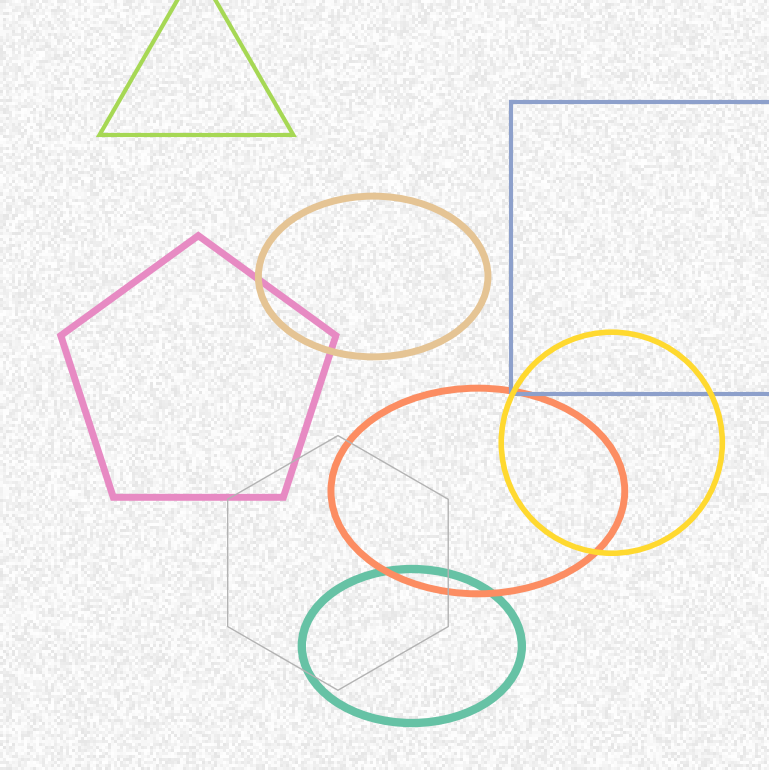[{"shape": "oval", "thickness": 3, "radius": 0.71, "center": [0.535, 0.161]}, {"shape": "oval", "thickness": 2.5, "radius": 0.95, "center": [0.621, 0.362]}, {"shape": "square", "thickness": 1.5, "radius": 0.95, "center": [0.854, 0.678]}, {"shape": "pentagon", "thickness": 2.5, "radius": 0.94, "center": [0.258, 0.506]}, {"shape": "triangle", "thickness": 1.5, "radius": 0.73, "center": [0.255, 0.897]}, {"shape": "circle", "thickness": 2, "radius": 0.72, "center": [0.795, 0.425]}, {"shape": "oval", "thickness": 2.5, "radius": 0.75, "center": [0.485, 0.641]}, {"shape": "hexagon", "thickness": 0.5, "radius": 0.83, "center": [0.439, 0.269]}]